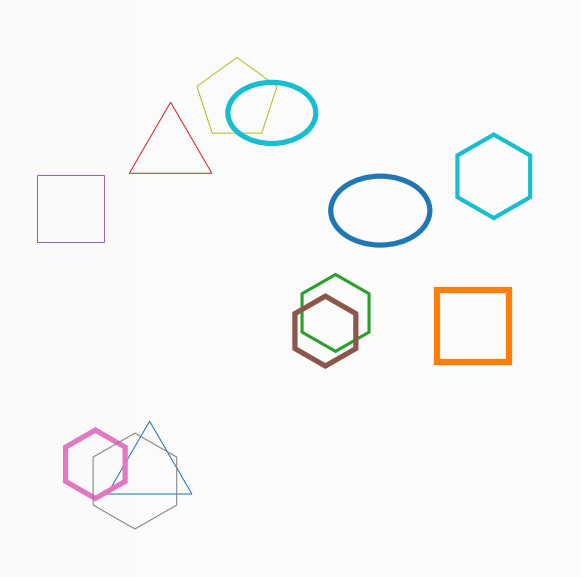[{"shape": "oval", "thickness": 2.5, "radius": 0.43, "center": [0.654, 0.634]}, {"shape": "triangle", "thickness": 0.5, "radius": 0.42, "center": [0.257, 0.186]}, {"shape": "square", "thickness": 3, "radius": 0.31, "center": [0.814, 0.435]}, {"shape": "hexagon", "thickness": 1.5, "radius": 0.33, "center": [0.577, 0.457]}, {"shape": "triangle", "thickness": 0.5, "radius": 0.41, "center": [0.294, 0.74]}, {"shape": "square", "thickness": 0.5, "radius": 0.29, "center": [0.122, 0.638]}, {"shape": "hexagon", "thickness": 2.5, "radius": 0.3, "center": [0.56, 0.426]}, {"shape": "hexagon", "thickness": 2.5, "radius": 0.3, "center": [0.164, 0.195]}, {"shape": "hexagon", "thickness": 0.5, "radius": 0.42, "center": [0.232, 0.166]}, {"shape": "pentagon", "thickness": 0.5, "radius": 0.36, "center": [0.408, 0.827]}, {"shape": "oval", "thickness": 2.5, "radius": 0.38, "center": [0.468, 0.804]}, {"shape": "hexagon", "thickness": 2, "radius": 0.36, "center": [0.85, 0.694]}]